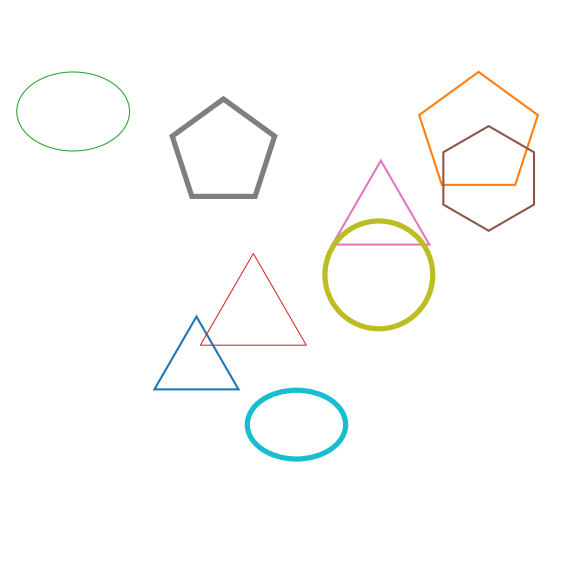[{"shape": "triangle", "thickness": 1, "radius": 0.42, "center": [0.34, 0.367]}, {"shape": "pentagon", "thickness": 1, "radius": 0.54, "center": [0.829, 0.766]}, {"shape": "oval", "thickness": 0.5, "radius": 0.49, "center": [0.127, 0.806]}, {"shape": "triangle", "thickness": 0.5, "radius": 0.53, "center": [0.439, 0.454]}, {"shape": "hexagon", "thickness": 1, "radius": 0.45, "center": [0.846, 0.69]}, {"shape": "triangle", "thickness": 1, "radius": 0.48, "center": [0.66, 0.624]}, {"shape": "pentagon", "thickness": 2.5, "radius": 0.47, "center": [0.387, 0.734]}, {"shape": "circle", "thickness": 2.5, "radius": 0.47, "center": [0.656, 0.523]}, {"shape": "oval", "thickness": 2.5, "radius": 0.43, "center": [0.513, 0.264]}]